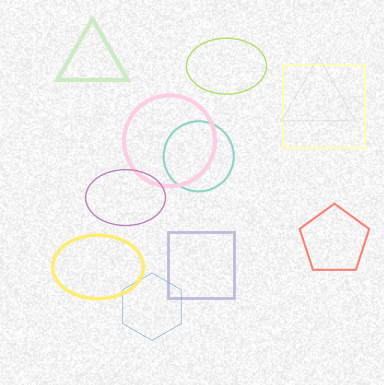[{"shape": "circle", "thickness": 1.5, "radius": 0.46, "center": [0.516, 0.594]}, {"shape": "square", "thickness": 1.5, "radius": 0.54, "center": [0.842, 0.723]}, {"shape": "square", "thickness": 2, "radius": 0.43, "center": [0.522, 0.312]}, {"shape": "pentagon", "thickness": 1.5, "radius": 0.47, "center": [0.869, 0.376]}, {"shape": "hexagon", "thickness": 0.5, "radius": 0.44, "center": [0.395, 0.203]}, {"shape": "oval", "thickness": 1, "radius": 0.52, "center": [0.588, 0.828]}, {"shape": "circle", "thickness": 3, "radius": 0.59, "center": [0.44, 0.634]}, {"shape": "triangle", "thickness": 0.5, "radius": 0.55, "center": [0.827, 0.741]}, {"shape": "oval", "thickness": 1, "radius": 0.52, "center": [0.326, 0.487]}, {"shape": "triangle", "thickness": 3, "radius": 0.53, "center": [0.24, 0.845]}, {"shape": "oval", "thickness": 2.5, "radius": 0.59, "center": [0.255, 0.307]}]